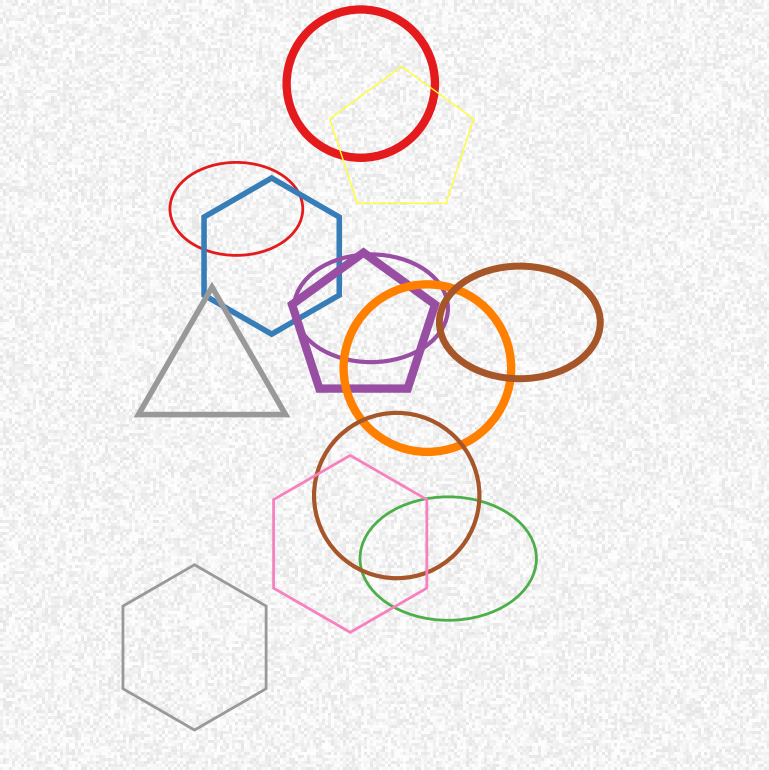[{"shape": "oval", "thickness": 1, "radius": 0.43, "center": [0.307, 0.729]}, {"shape": "circle", "thickness": 3, "radius": 0.48, "center": [0.469, 0.891]}, {"shape": "hexagon", "thickness": 2, "radius": 0.51, "center": [0.353, 0.667]}, {"shape": "oval", "thickness": 1, "radius": 0.57, "center": [0.582, 0.275]}, {"shape": "pentagon", "thickness": 3, "radius": 0.49, "center": [0.472, 0.574]}, {"shape": "oval", "thickness": 1.5, "radius": 0.5, "center": [0.482, 0.6]}, {"shape": "circle", "thickness": 3, "radius": 0.54, "center": [0.555, 0.522]}, {"shape": "pentagon", "thickness": 0.5, "radius": 0.49, "center": [0.522, 0.815]}, {"shape": "oval", "thickness": 2.5, "radius": 0.52, "center": [0.675, 0.581]}, {"shape": "circle", "thickness": 1.5, "radius": 0.54, "center": [0.515, 0.356]}, {"shape": "hexagon", "thickness": 1, "radius": 0.57, "center": [0.455, 0.294]}, {"shape": "triangle", "thickness": 2, "radius": 0.55, "center": [0.275, 0.517]}, {"shape": "hexagon", "thickness": 1, "radius": 0.54, "center": [0.253, 0.159]}]